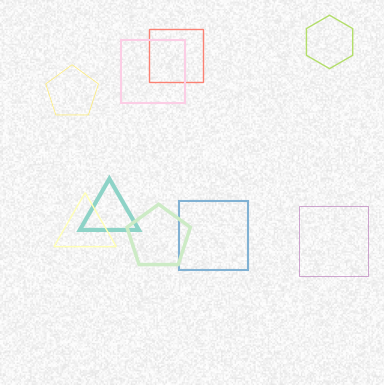[{"shape": "triangle", "thickness": 3, "radius": 0.44, "center": [0.284, 0.447]}, {"shape": "triangle", "thickness": 1, "radius": 0.47, "center": [0.221, 0.406]}, {"shape": "square", "thickness": 1, "radius": 0.35, "center": [0.457, 0.856]}, {"shape": "square", "thickness": 1.5, "radius": 0.45, "center": [0.554, 0.389]}, {"shape": "hexagon", "thickness": 1, "radius": 0.35, "center": [0.856, 0.891]}, {"shape": "square", "thickness": 1.5, "radius": 0.41, "center": [0.397, 0.815]}, {"shape": "square", "thickness": 0.5, "radius": 0.45, "center": [0.867, 0.374]}, {"shape": "pentagon", "thickness": 2.5, "radius": 0.43, "center": [0.412, 0.383]}, {"shape": "pentagon", "thickness": 0.5, "radius": 0.36, "center": [0.187, 0.76]}]